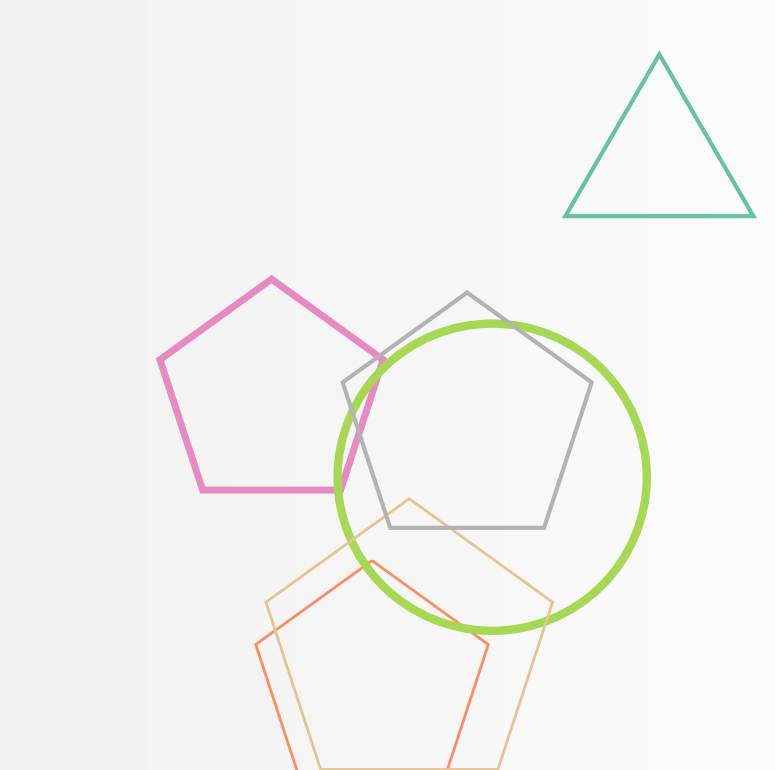[{"shape": "triangle", "thickness": 1.5, "radius": 0.7, "center": [0.851, 0.789]}, {"shape": "pentagon", "thickness": 1, "radius": 0.79, "center": [0.48, 0.114]}, {"shape": "pentagon", "thickness": 2.5, "radius": 0.76, "center": [0.35, 0.486]}, {"shape": "circle", "thickness": 3, "radius": 1.0, "center": [0.635, 0.38]}, {"shape": "pentagon", "thickness": 1, "radius": 0.97, "center": [0.528, 0.158]}, {"shape": "pentagon", "thickness": 1.5, "radius": 0.84, "center": [0.603, 0.451]}]